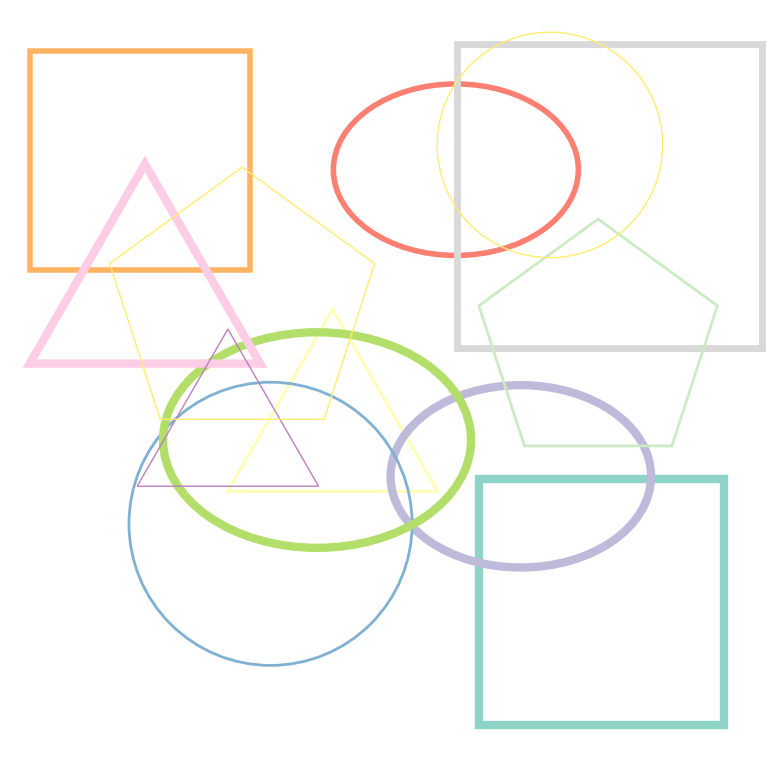[{"shape": "square", "thickness": 3, "radius": 0.8, "center": [0.781, 0.218]}, {"shape": "triangle", "thickness": 1, "radius": 0.79, "center": [0.432, 0.441]}, {"shape": "oval", "thickness": 3, "radius": 0.85, "center": [0.676, 0.381]}, {"shape": "oval", "thickness": 2, "radius": 0.8, "center": [0.592, 0.78]}, {"shape": "circle", "thickness": 1, "radius": 0.92, "center": [0.351, 0.32]}, {"shape": "square", "thickness": 2, "radius": 0.71, "center": [0.182, 0.791]}, {"shape": "oval", "thickness": 3, "radius": 1.0, "center": [0.412, 0.429]}, {"shape": "triangle", "thickness": 3, "radius": 0.86, "center": [0.188, 0.614]}, {"shape": "square", "thickness": 2.5, "radius": 0.99, "center": [0.792, 0.745]}, {"shape": "triangle", "thickness": 0.5, "radius": 0.68, "center": [0.296, 0.437]}, {"shape": "pentagon", "thickness": 1, "radius": 0.81, "center": [0.777, 0.553]}, {"shape": "circle", "thickness": 0.5, "radius": 0.73, "center": [0.714, 0.812]}, {"shape": "pentagon", "thickness": 0.5, "radius": 0.9, "center": [0.314, 0.602]}]